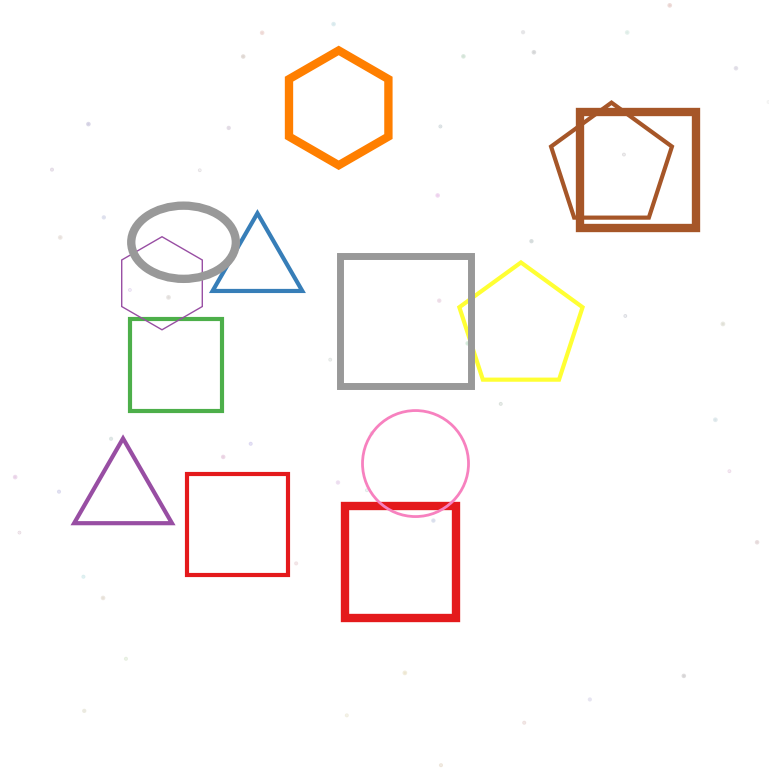[{"shape": "square", "thickness": 3, "radius": 0.36, "center": [0.52, 0.27]}, {"shape": "square", "thickness": 1.5, "radius": 0.33, "center": [0.308, 0.319]}, {"shape": "triangle", "thickness": 1.5, "radius": 0.34, "center": [0.334, 0.656]}, {"shape": "square", "thickness": 1.5, "radius": 0.3, "center": [0.229, 0.526]}, {"shape": "triangle", "thickness": 1.5, "radius": 0.37, "center": [0.16, 0.357]}, {"shape": "hexagon", "thickness": 0.5, "radius": 0.3, "center": [0.21, 0.632]}, {"shape": "hexagon", "thickness": 3, "radius": 0.37, "center": [0.44, 0.86]}, {"shape": "pentagon", "thickness": 1.5, "radius": 0.42, "center": [0.677, 0.575]}, {"shape": "square", "thickness": 3, "radius": 0.38, "center": [0.829, 0.779]}, {"shape": "pentagon", "thickness": 1.5, "radius": 0.41, "center": [0.794, 0.784]}, {"shape": "circle", "thickness": 1, "radius": 0.34, "center": [0.54, 0.398]}, {"shape": "oval", "thickness": 3, "radius": 0.34, "center": [0.238, 0.685]}, {"shape": "square", "thickness": 2.5, "radius": 0.42, "center": [0.527, 0.583]}]